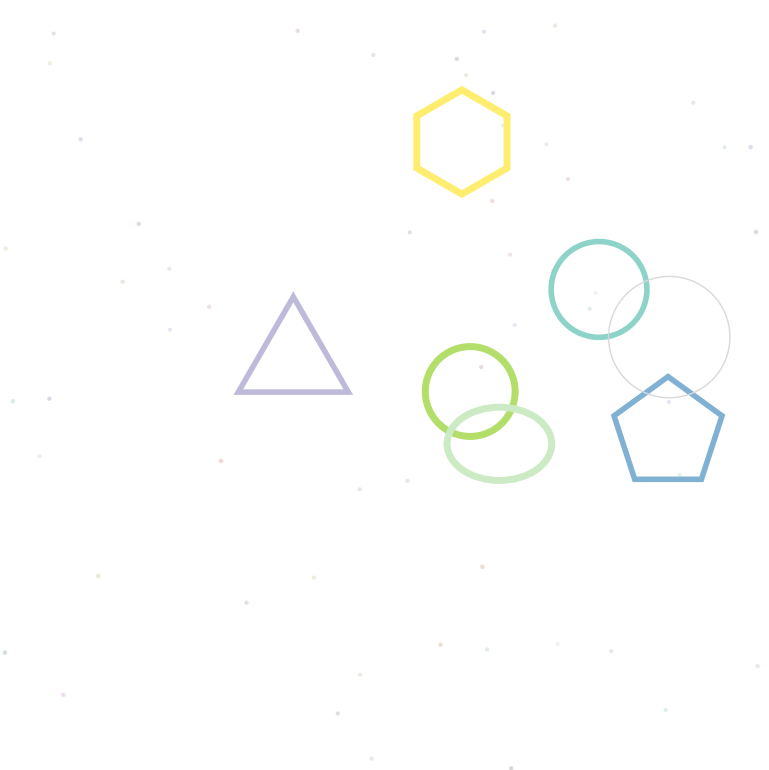[{"shape": "circle", "thickness": 2, "radius": 0.31, "center": [0.778, 0.624]}, {"shape": "triangle", "thickness": 2, "radius": 0.41, "center": [0.381, 0.532]}, {"shape": "pentagon", "thickness": 2, "radius": 0.37, "center": [0.868, 0.437]}, {"shape": "circle", "thickness": 2.5, "radius": 0.29, "center": [0.611, 0.492]}, {"shape": "circle", "thickness": 0.5, "radius": 0.39, "center": [0.869, 0.562]}, {"shape": "oval", "thickness": 2.5, "radius": 0.34, "center": [0.648, 0.424]}, {"shape": "hexagon", "thickness": 2.5, "radius": 0.34, "center": [0.6, 0.816]}]